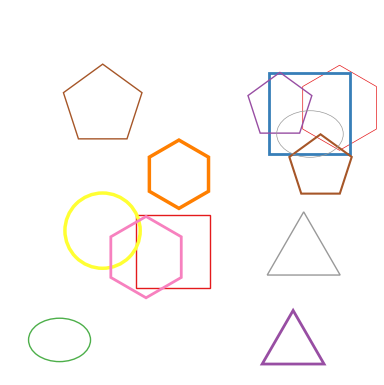[{"shape": "hexagon", "thickness": 0.5, "radius": 0.55, "center": [0.882, 0.72]}, {"shape": "square", "thickness": 1, "radius": 0.48, "center": [0.449, 0.346]}, {"shape": "square", "thickness": 2, "radius": 0.52, "center": [0.804, 0.705]}, {"shape": "oval", "thickness": 1, "radius": 0.4, "center": [0.155, 0.117]}, {"shape": "pentagon", "thickness": 1, "radius": 0.44, "center": [0.727, 0.725]}, {"shape": "triangle", "thickness": 2, "radius": 0.46, "center": [0.761, 0.101]}, {"shape": "hexagon", "thickness": 2.5, "radius": 0.44, "center": [0.465, 0.547]}, {"shape": "circle", "thickness": 2.5, "radius": 0.49, "center": [0.266, 0.401]}, {"shape": "pentagon", "thickness": 1.5, "radius": 0.43, "center": [0.833, 0.566]}, {"shape": "pentagon", "thickness": 1, "radius": 0.54, "center": [0.267, 0.726]}, {"shape": "hexagon", "thickness": 2, "radius": 0.53, "center": [0.379, 0.332]}, {"shape": "oval", "thickness": 0.5, "radius": 0.43, "center": [0.805, 0.652]}, {"shape": "triangle", "thickness": 1, "radius": 0.55, "center": [0.789, 0.34]}]